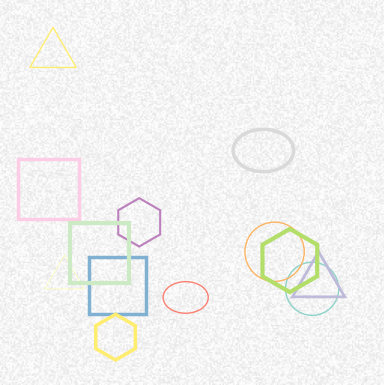[{"shape": "circle", "thickness": 1, "radius": 0.35, "center": [0.811, 0.25]}, {"shape": "triangle", "thickness": 0.5, "radius": 0.29, "center": [0.168, 0.279]}, {"shape": "triangle", "thickness": 2, "radius": 0.39, "center": [0.828, 0.268]}, {"shape": "oval", "thickness": 1, "radius": 0.29, "center": [0.482, 0.227]}, {"shape": "square", "thickness": 2.5, "radius": 0.37, "center": [0.306, 0.259]}, {"shape": "circle", "thickness": 1, "radius": 0.39, "center": [0.713, 0.346]}, {"shape": "hexagon", "thickness": 3, "radius": 0.41, "center": [0.753, 0.323]}, {"shape": "square", "thickness": 2.5, "radius": 0.39, "center": [0.126, 0.509]}, {"shape": "oval", "thickness": 2.5, "radius": 0.39, "center": [0.684, 0.609]}, {"shape": "hexagon", "thickness": 1.5, "radius": 0.31, "center": [0.362, 0.423]}, {"shape": "square", "thickness": 3, "radius": 0.39, "center": [0.258, 0.343]}, {"shape": "hexagon", "thickness": 2.5, "radius": 0.3, "center": [0.3, 0.124]}, {"shape": "triangle", "thickness": 1, "radius": 0.35, "center": [0.138, 0.86]}]